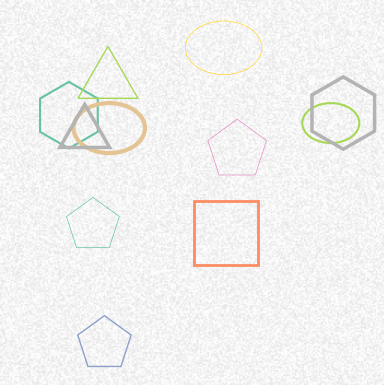[{"shape": "pentagon", "thickness": 0.5, "radius": 0.36, "center": [0.241, 0.415]}, {"shape": "hexagon", "thickness": 1.5, "radius": 0.43, "center": [0.179, 0.701]}, {"shape": "square", "thickness": 2, "radius": 0.42, "center": [0.588, 0.395]}, {"shape": "pentagon", "thickness": 1, "radius": 0.36, "center": [0.271, 0.107]}, {"shape": "pentagon", "thickness": 0.5, "radius": 0.4, "center": [0.616, 0.61]}, {"shape": "triangle", "thickness": 1, "radius": 0.45, "center": [0.28, 0.79]}, {"shape": "oval", "thickness": 1.5, "radius": 0.37, "center": [0.859, 0.68]}, {"shape": "oval", "thickness": 0.5, "radius": 0.5, "center": [0.581, 0.876]}, {"shape": "oval", "thickness": 3, "radius": 0.46, "center": [0.284, 0.667]}, {"shape": "hexagon", "thickness": 2.5, "radius": 0.47, "center": [0.892, 0.706]}, {"shape": "triangle", "thickness": 2.5, "radius": 0.37, "center": [0.22, 0.654]}]